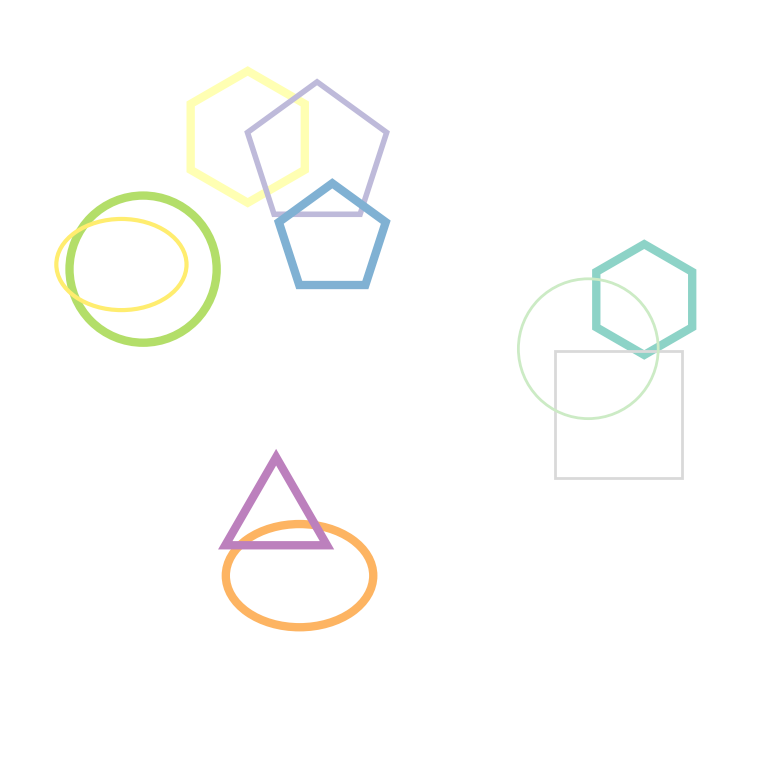[{"shape": "hexagon", "thickness": 3, "radius": 0.36, "center": [0.837, 0.611]}, {"shape": "hexagon", "thickness": 3, "radius": 0.43, "center": [0.322, 0.822]}, {"shape": "pentagon", "thickness": 2, "radius": 0.48, "center": [0.412, 0.799]}, {"shape": "pentagon", "thickness": 3, "radius": 0.37, "center": [0.432, 0.689]}, {"shape": "oval", "thickness": 3, "radius": 0.48, "center": [0.389, 0.252]}, {"shape": "circle", "thickness": 3, "radius": 0.48, "center": [0.186, 0.65]}, {"shape": "square", "thickness": 1, "radius": 0.41, "center": [0.803, 0.462]}, {"shape": "triangle", "thickness": 3, "radius": 0.38, "center": [0.359, 0.33]}, {"shape": "circle", "thickness": 1, "radius": 0.45, "center": [0.764, 0.547]}, {"shape": "oval", "thickness": 1.5, "radius": 0.42, "center": [0.158, 0.656]}]